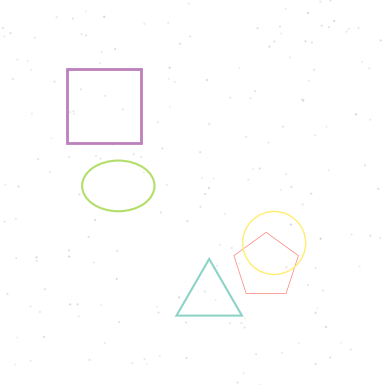[{"shape": "triangle", "thickness": 1.5, "radius": 0.49, "center": [0.543, 0.229]}, {"shape": "pentagon", "thickness": 0.5, "radius": 0.44, "center": [0.691, 0.309]}, {"shape": "oval", "thickness": 1.5, "radius": 0.47, "center": [0.307, 0.517]}, {"shape": "square", "thickness": 2, "radius": 0.48, "center": [0.27, 0.725]}, {"shape": "circle", "thickness": 1, "radius": 0.41, "center": [0.712, 0.369]}]